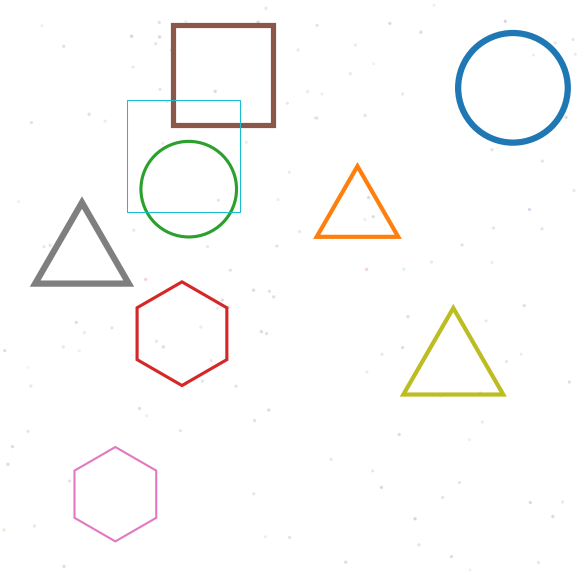[{"shape": "circle", "thickness": 3, "radius": 0.47, "center": [0.888, 0.847]}, {"shape": "triangle", "thickness": 2, "radius": 0.41, "center": [0.619, 0.63]}, {"shape": "circle", "thickness": 1.5, "radius": 0.41, "center": [0.327, 0.672]}, {"shape": "hexagon", "thickness": 1.5, "radius": 0.45, "center": [0.315, 0.421]}, {"shape": "square", "thickness": 2.5, "radius": 0.43, "center": [0.386, 0.869]}, {"shape": "hexagon", "thickness": 1, "radius": 0.41, "center": [0.2, 0.143]}, {"shape": "triangle", "thickness": 3, "radius": 0.47, "center": [0.142, 0.555]}, {"shape": "triangle", "thickness": 2, "radius": 0.5, "center": [0.785, 0.366]}, {"shape": "square", "thickness": 0.5, "radius": 0.49, "center": [0.318, 0.73]}]